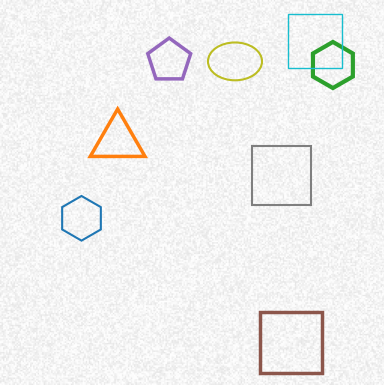[{"shape": "hexagon", "thickness": 1.5, "radius": 0.29, "center": [0.212, 0.433]}, {"shape": "triangle", "thickness": 2.5, "radius": 0.41, "center": [0.306, 0.635]}, {"shape": "hexagon", "thickness": 3, "radius": 0.3, "center": [0.865, 0.831]}, {"shape": "pentagon", "thickness": 2.5, "radius": 0.29, "center": [0.44, 0.843]}, {"shape": "square", "thickness": 2.5, "radius": 0.4, "center": [0.755, 0.11]}, {"shape": "square", "thickness": 1.5, "radius": 0.39, "center": [0.731, 0.544]}, {"shape": "oval", "thickness": 1.5, "radius": 0.35, "center": [0.61, 0.841]}, {"shape": "square", "thickness": 1, "radius": 0.35, "center": [0.817, 0.893]}]